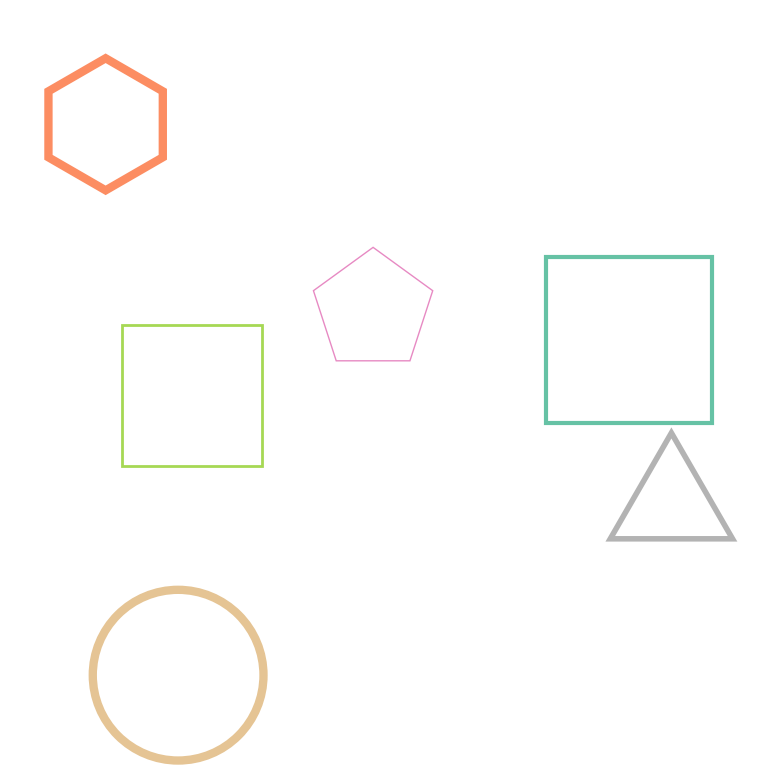[{"shape": "square", "thickness": 1.5, "radius": 0.54, "center": [0.817, 0.558]}, {"shape": "hexagon", "thickness": 3, "radius": 0.43, "center": [0.137, 0.839]}, {"shape": "pentagon", "thickness": 0.5, "radius": 0.41, "center": [0.485, 0.597]}, {"shape": "square", "thickness": 1, "radius": 0.46, "center": [0.249, 0.486]}, {"shape": "circle", "thickness": 3, "radius": 0.55, "center": [0.231, 0.123]}, {"shape": "triangle", "thickness": 2, "radius": 0.46, "center": [0.872, 0.346]}]